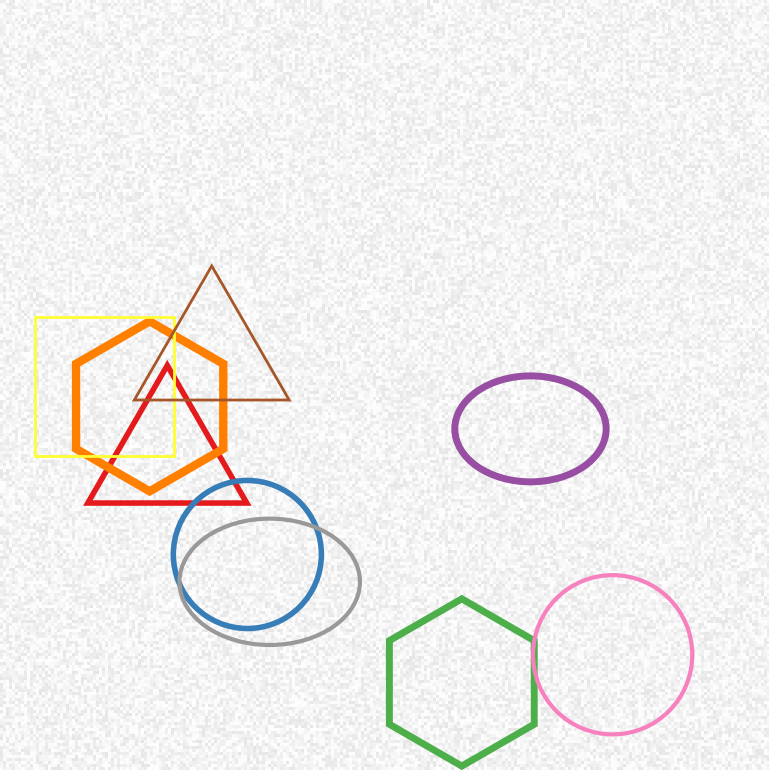[{"shape": "triangle", "thickness": 2, "radius": 0.6, "center": [0.217, 0.406]}, {"shape": "circle", "thickness": 2, "radius": 0.48, "center": [0.321, 0.28]}, {"shape": "hexagon", "thickness": 2.5, "radius": 0.54, "center": [0.6, 0.114]}, {"shape": "oval", "thickness": 2.5, "radius": 0.49, "center": [0.689, 0.443]}, {"shape": "hexagon", "thickness": 3, "radius": 0.55, "center": [0.194, 0.472]}, {"shape": "square", "thickness": 1, "radius": 0.45, "center": [0.136, 0.498]}, {"shape": "triangle", "thickness": 1, "radius": 0.58, "center": [0.275, 0.539]}, {"shape": "circle", "thickness": 1.5, "radius": 0.52, "center": [0.796, 0.15]}, {"shape": "oval", "thickness": 1.5, "radius": 0.59, "center": [0.35, 0.244]}]